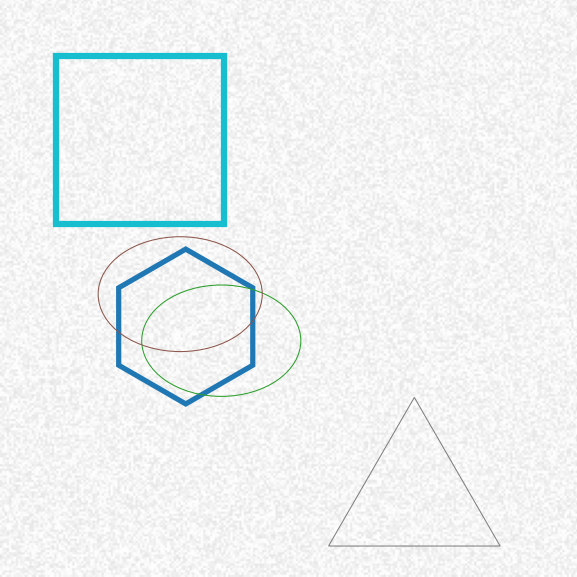[{"shape": "hexagon", "thickness": 2.5, "radius": 0.67, "center": [0.322, 0.434]}, {"shape": "oval", "thickness": 0.5, "radius": 0.69, "center": [0.383, 0.409]}, {"shape": "oval", "thickness": 0.5, "radius": 0.71, "center": [0.312, 0.49]}, {"shape": "triangle", "thickness": 0.5, "radius": 0.86, "center": [0.717, 0.139]}, {"shape": "square", "thickness": 3, "radius": 0.73, "center": [0.243, 0.757]}]